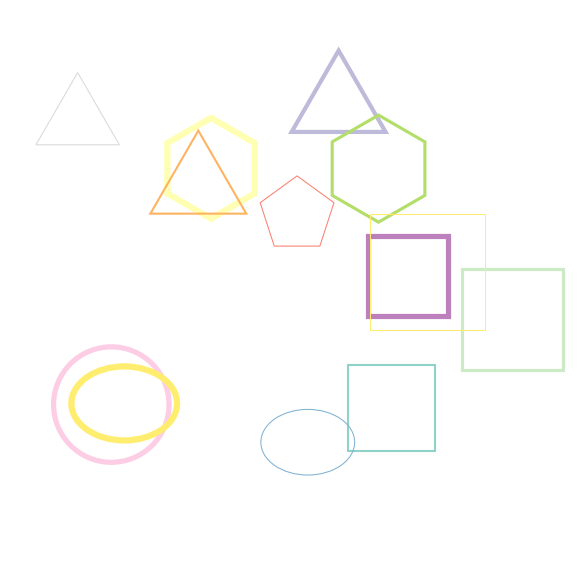[{"shape": "square", "thickness": 1, "radius": 0.37, "center": [0.678, 0.292]}, {"shape": "hexagon", "thickness": 3, "radius": 0.44, "center": [0.365, 0.708]}, {"shape": "triangle", "thickness": 2, "radius": 0.47, "center": [0.586, 0.818]}, {"shape": "pentagon", "thickness": 0.5, "radius": 0.34, "center": [0.514, 0.627]}, {"shape": "oval", "thickness": 0.5, "radius": 0.41, "center": [0.533, 0.233]}, {"shape": "triangle", "thickness": 1, "radius": 0.48, "center": [0.343, 0.677]}, {"shape": "hexagon", "thickness": 1.5, "radius": 0.46, "center": [0.655, 0.707]}, {"shape": "circle", "thickness": 2.5, "radius": 0.5, "center": [0.193, 0.299]}, {"shape": "triangle", "thickness": 0.5, "radius": 0.42, "center": [0.134, 0.79]}, {"shape": "square", "thickness": 2.5, "radius": 0.35, "center": [0.706, 0.521]}, {"shape": "square", "thickness": 1.5, "radius": 0.44, "center": [0.888, 0.446]}, {"shape": "oval", "thickness": 3, "radius": 0.46, "center": [0.215, 0.301]}, {"shape": "square", "thickness": 0.5, "radius": 0.5, "center": [0.74, 0.528]}]